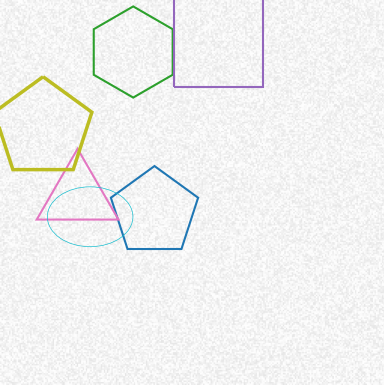[{"shape": "pentagon", "thickness": 1.5, "radius": 0.6, "center": [0.401, 0.45]}, {"shape": "hexagon", "thickness": 1.5, "radius": 0.59, "center": [0.346, 0.865]}, {"shape": "square", "thickness": 1.5, "radius": 0.58, "center": [0.568, 0.888]}, {"shape": "triangle", "thickness": 1.5, "radius": 0.61, "center": [0.202, 0.491]}, {"shape": "pentagon", "thickness": 2.5, "radius": 0.67, "center": [0.112, 0.667]}, {"shape": "oval", "thickness": 0.5, "radius": 0.56, "center": [0.234, 0.437]}]